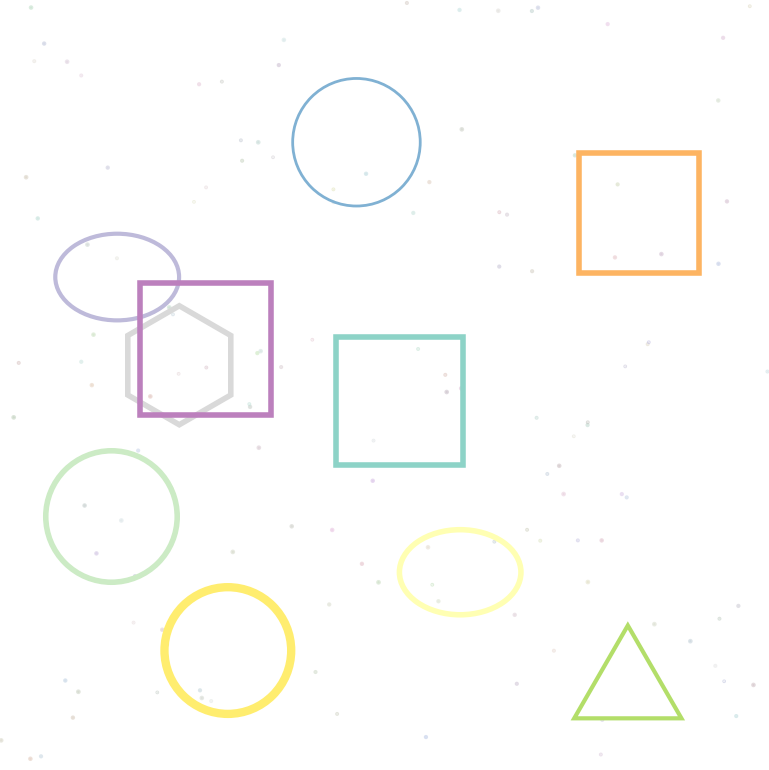[{"shape": "square", "thickness": 2, "radius": 0.41, "center": [0.518, 0.479]}, {"shape": "oval", "thickness": 2, "radius": 0.39, "center": [0.598, 0.257]}, {"shape": "oval", "thickness": 1.5, "radius": 0.4, "center": [0.152, 0.64]}, {"shape": "circle", "thickness": 1, "radius": 0.41, "center": [0.463, 0.815]}, {"shape": "square", "thickness": 2, "radius": 0.39, "center": [0.829, 0.723]}, {"shape": "triangle", "thickness": 1.5, "radius": 0.4, "center": [0.815, 0.107]}, {"shape": "hexagon", "thickness": 2, "radius": 0.39, "center": [0.233, 0.526]}, {"shape": "square", "thickness": 2, "radius": 0.43, "center": [0.267, 0.547]}, {"shape": "circle", "thickness": 2, "radius": 0.43, "center": [0.145, 0.329]}, {"shape": "circle", "thickness": 3, "radius": 0.41, "center": [0.296, 0.155]}]